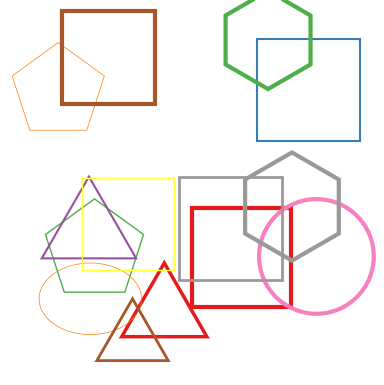[{"shape": "triangle", "thickness": 2.5, "radius": 0.64, "center": [0.427, 0.189]}, {"shape": "square", "thickness": 3, "radius": 0.65, "center": [0.627, 0.331]}, {"shape": "square", "thickness": 1.5, "radius": 0.66, "center": [0.801, 0.766]}, {"shape": "pentagon", "thickness": 1, "radius": 0.67, "center": [0.246, 0.349]}, {"shape": "hexagon", "thickness": 3, "radius": 0.64, "center": [0.696, 0.896]}, {"shape": "triangle", "thickness": 1.5, "radius": 0.71, "center": [0.231, 0.4]}, {"shape": "oval", "thickness": 0.5, "radius": 0.66, "center": [0.235, 0.224]}, {"shape": "pentagon", "thickness": 0.5, "radius": 0.63, "center": [0.151, 0.764]}, {"shape": "square", "thickness": 1, "radius": 0.6, "center": [0.333, 0.418]}, {"shape": "triangle", "thickness": 2, "radius": 0.54, "center": [0.344, 0.117]}, {"shape": "square", "thickness": 3, "radius": 0.6, "center": [0.282, 0.851]}, {"shape": "circle", "thickness": 3, "radius": 0.74, "center": [0.822, 0.334]}, {"shape": "hexagon", "thickness": 3, "radius": 0.7, "center": [0.758, 0.464]}, {"shape": "square", "thickness": 2, "radius": 0.67, "center": [0.599, 0.406]}]